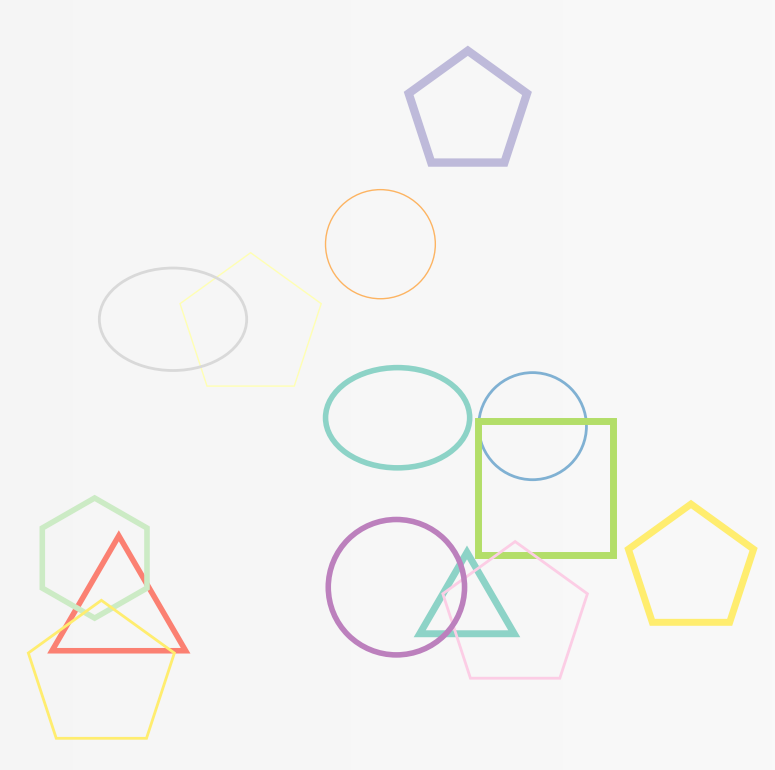[{"shape": "oval", "thickness": 2, "radius": 0.46, "center": [0.513, 0.457]}, {"shape": "triangle", "thickness": 2.5, "radius": 0.35, "center": [0.603, 0.212]}, {"shape": "pentagon", "thickness": 0.5, "radius": 0.48, "center": [0.323, 0.576]}, {"shape": "pentagon", "thickness": 3, "radius": 0.4, "center": [0.604, 0.854]}, {"shape": "triangle", "thickness": 2, "radius": 0.5, "center": [0.153, 0.205]}, {"shape": "circle", "thickness": 1, "radius": 0.35, "center": [0.687, 0.447]}, {"shape": "circle", "thickness": 0.5, "radius": 0.35, "center": [0.491, 0.683]}, {"shape": "square", "thickness": 2.5, "radius": 0.43, "center": [0.704, 0.367]}, {"shape": "pentagon", "thickness": 1, "radius": 0.49, "center": [0.665, 0.199]}, {"shape": "oval", "thickness": 1, "radius": 0.48, "center": [0.223, 0.585]}, {"shape": "circle", "thickness": 2, "radius": 0.44, "center": [0.511, 0.237]}, {"shape": "hexagon", "thickness": 2, "radius": 0.39, "center": [0.122, 0.275]}, {"shape": "pentagon", "thickness": 2.5, "radius": 0.42, "center": [0.892, 0.26]}, {"shape": "pentagon", "thickness": 1, "radius": 0.5, "center": [0.131, 0.121]}]